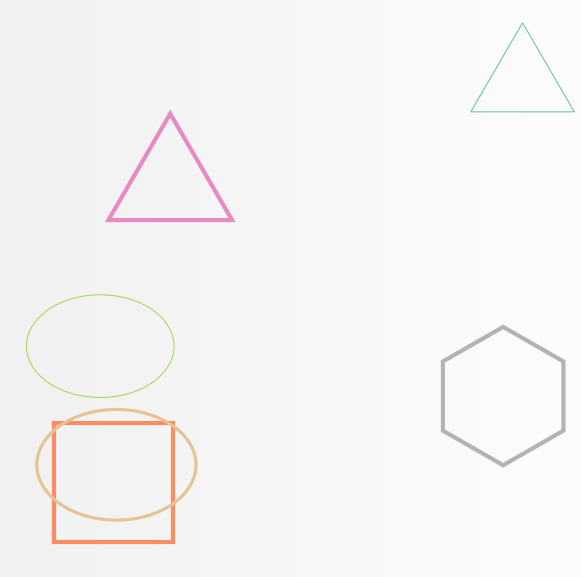[{"shape": "triangle", "thickness": 0.5, "radius": 0.51, "center": [0.899, 0.857]}, {"shape": "square", "thickness": 2, "radius": 0.51, "center": [0.195, 0.163]}, {"shape": "triangle", "thickness": 2, "radius": 0.61, "center": [0.293, 0.679]}, {"shape": "oval", "thickness": 0.5, "radius": 0.64, "center": [0.172, 0.4]}, {"shape": "oval", "thickness": 1.5, "radius": 0.68, "center": [0.2, 0.194]}, {"shape": "hexagon", "thickness": 2, "radius": 0.6, "center": [0.866, 0.313]}]